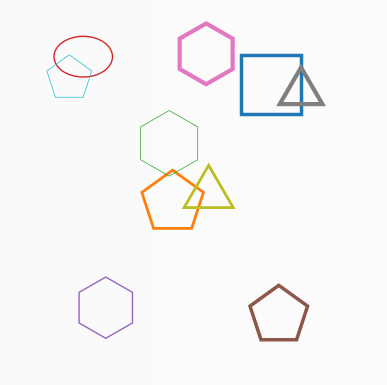[{"shape": "square", "thickness": 2.5, "radius": 0.39, "center": [0.7, 0.78]}, {"shape": "pentagon", "thickness": 2, "radius": 0.42, "center": [0.446, 0.474]}, {"shape": "hexagon", "thickness": 0.5, "radius": 0.43, "center": [0.437, 0.628]}, {"shape": "oval", "thickness": 1, "radius": 0.38, "center": [0.215, 0.853]}, {"shape": "hexagon", "thickness": 1, "radius": 0.4, "center": [0.273, 0.201]}, {"shape": "pentagon", "thickness": 2.5, "radius": 0.39, "center": [0.719, 0.181]}, {"shape": "hexagon", "thickness": 3, "radius": 0.39, "center": [0.532, 0.86]}, {"shape": "triangle", "thickness": 3, "radius": 0.32, "center": [0.777, 0.761]}, {"shape": "triangle", "thickness": 2, "radius": 0.37, "center": [0.538, 0.497]}, {"shape": "pentagon", "thickness": 0.5, "radius": 0.3, "center": [0.179, 0.797]}]